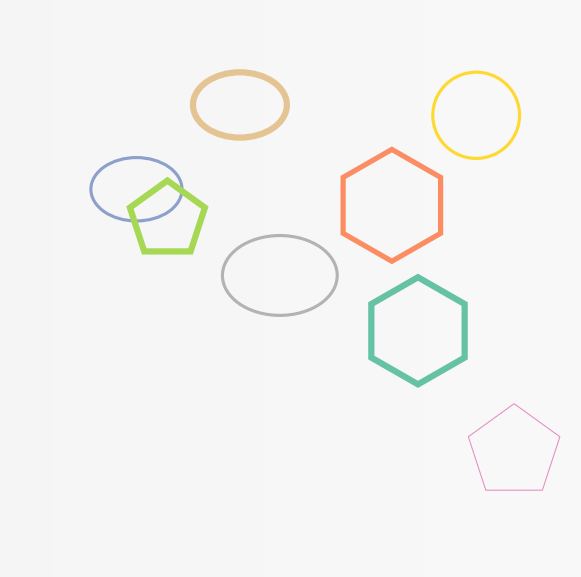[{"shape": "hexagon", "thickness": 3, "radius": 0.46, "center": [0.719, 0.426]}, {"shape": "hexagon", "thickness": 2.5, "radius": 0.48, "center": [0.674, 0.644]}, {"shape": "oval", "thickness": 1.5, "radius": 0.39, "center": [0.235, 0.671]}, {"shape": "pentagon", "thickness": 0.5, "radius": 0.41, "center": [0.884, 0.217]}, {"shape": "pentagon", "thickness": 3, "radius": 0.34, "center": [0.288, 0.619]}, {"shape": "circle", "thickness": 1.5, "radius": 0.37, "center": [0.819, 0.799]}, {"shape": "oval", "thickness": 3, "radius": 0.4, "center": [0.413, 0.817]}, {"shape": "oval", "thickness": 1.5, "radius": 0.49, "center": [0.481, 0.522]}]